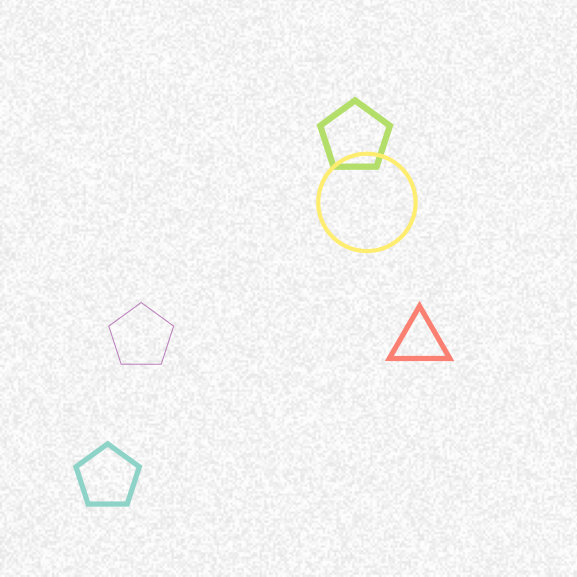[{"shape": "pentagon", "thickness": 2.5, "radius": 0.29, "center": [0.186, 0.173]}, {"shape": "triangle", "thickness": 2.5, "radius": 0.3, "center": [0.727, 0.409]}, {"shape": "pentagon", "thickness": 3, "radius": 0.32, "center": [0.615, 0.762]}, {"shape": "pentagon", "thickness": 0.5, "radius": 0.3, "center": [0.244, 0.416]}, {"shape": "circle", "thickness": 2, "radius": 0.42, "center": [0.635, 0.649]}]